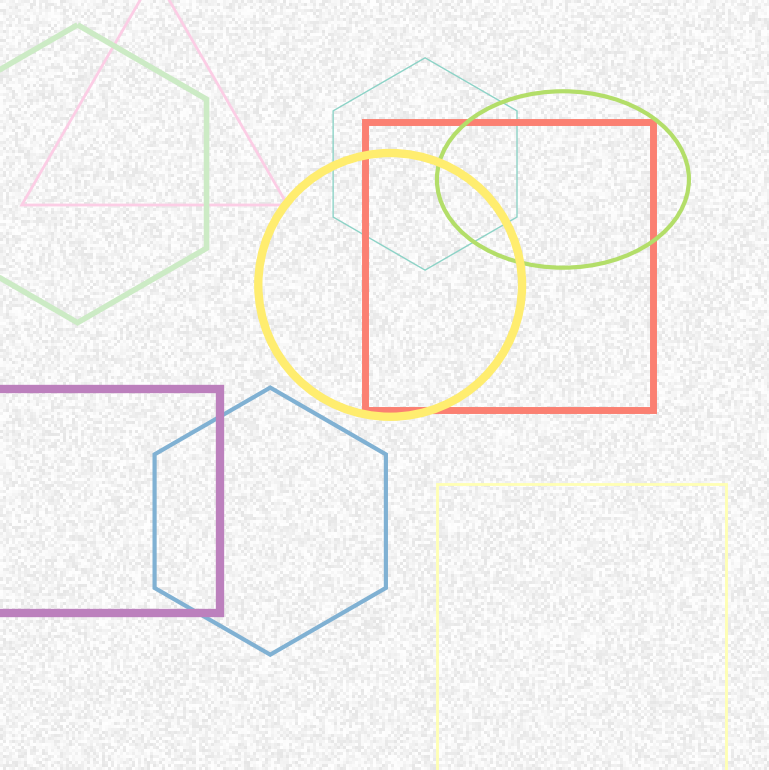[{"shape": "hexagon", "thickness": 0.5, "radius": 0.69, "center": [0.552, 0.787]}, {"shape": "square", "thickness": 1, "radius": 0.94, "center": [0.756, 0.184]}, {"shape": "square", "thickness": 2.5, "radius": 0.94, "center": [0.661, 0.654]}, {"shape": "hexagon", "thickness": 1.5, "radius": 0.87, "center": [0.351, 0.323]}, {"shape": "oval", "thickness": 1.5, "radius": 0.82, "center": [0.731, 0.767]}, {"shape": "triangle", "thickness": 1, "radius": 1.0, "center": [0.201, 0.833]}, {"shape": "square", "thickness": 3, "radius": 0.73, "center": [0.14, 0.35]}, {"shape": "hexagon", "thickness": 2, "radius": 0.97, "center": [0.101, 0.774]}, {"shape": "circle", "thickness": 3, "radius": 0.86, "center": [0.507, 0.63]}]